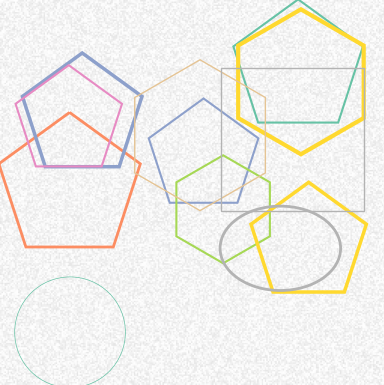[{"shape": "circle", "thickness": 0.5, "radius": 0.72, "center": [0.182, 0.137]}, {"shape": "pentagon", "thickness": 1.5, "radius": 0.88, "center": [0.774, 0.825]}, {"shape": "pentagon", "thickness": 2, "radius": 0.97, "center": [0.181, 0.515]}, {"shape": "pentagon", "thickness": 2.5, "radius": 0.82, "center": [0.214, 0.699]}, {"shape": "pentagon", "thickness": 1.5, "radius": 0.75, "center": [0.529, 0.594]}, {"shape": "pentagon", "thickness": 1.5, "radius": 0.73, "center": [0.179, 0.685]}, {"shape": "hexagon", "thickness": 1.5, "radius": 0.7, "center": [0.58, 0.456]}, {"shape": "pentagon", "thickness": 2.5, "radius": 0.79, "center": [0.802, 0.369]}, {"shape": "hexagon", "thickness": 3, "radius": 0.94, "center": [0.782, 0.788]}, {"shape": "hexagon", "thickness": 1, "radius": 0.98, "center": [0.52, 0.649]}, {"shape": "square", "thickness": 1, "radius": 0.93, "center": [0.76, 0.638]}, {"shape": "oval", "thickness": 2, "radius": 0.78, "center": [0.728, 0.355]}]